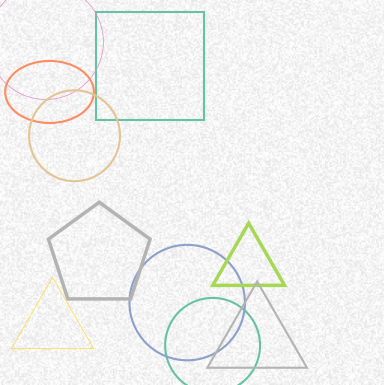[{"shape": "circle", "thickness": 1.5, "radius": 0.62, "center": [0.552, 0.103]}, {"shape": "square", "thickness": 1.5, "radius": 0.7, "center": [0.389, 0.829]}, {"shape": "oval", "thickness": 1.5, "radius": 0.58, "center": [0.129, 0.761]}, {"shape": "circle", "thickness": 1.5, "radius": 0.75, "center": [0.486, 0.214]}, {"shape": "circle", "thickness": 0.5, "radius": 0.75, "center": [0.119, 0.891]}, {"shape": "triangle", "thickness": 2.5, "radius": 0.54, "center": [0.646, 0.313]}, {"shape": "triangle", "thickness": 0.5, "radius": 0.62, "center": [0.136, 0.156]}, {"shape": "circle", "thickness": 1.5, "radius": 0.59, "center": [0.194, 0.647]}, {"shape": "pentagon", "thickness": 2.5, "radius": 0.69, "center": [0.258, 0.336]}, {"shape": "triangle", "thickness": 1.5, "radius": 0.75, "center": [0.668, 0.12]}]